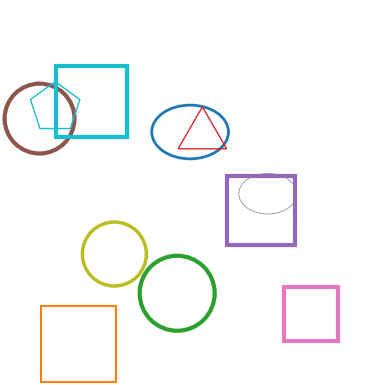[{"shape": "oval", "thickness": 2, "radius": 0.5, "center": [0.494, 0.657]}, {"shape": "square", "thickness": 1.5, "radius": 0.49, "center": [0.204, 0.106]}, {"shape": "circle", "thickness": 3, "radius": 0.49, "center": [0.46, 0.238]}, {"shape": "triangle", "thickness": 1, "radius": 0.36, "center": [0.526, 0.65]}, {"shape": "square", "thickness": 3, "radius": 0.44, "center": [0.677, 0.453]}, {"shape": "circle", "thickness": 3, "radius": 0.45, "center": [0.103, 0.692]}, {"shape": "square", "thickness": 3, "radius": 0.35, "center": [0.808, 0.184]}, {"shape": "oval", "thickness": 0.5, "radius": 0.38, "center": [0.696, 0.497]}, {"shape": "circle", "thickness": 2.5, "radius": 0.42, "center": [0.297, 0.34]}, {"shape": "square", "thickness": 3, "radius": 0.46, "center": [0.237, 0.736]}, {"shape": "pentagon", "thickness": 1, "radius": 0.34, "center": [0.143, 0.721]}]